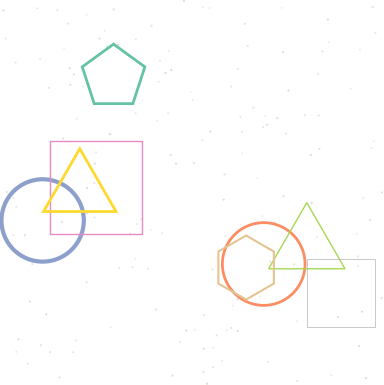[{"shape": "pentagon", "thickness": 2, "radius": 0.43, "center": [0.295, 0.8]}, {"shape": "circle", "thickness": 2, "radius": 0.54, "center": [0.685, 0.314]}, {"shape": "circle", "thickness": 3, "radius": 0.53, "center": [0.111, 0.427]}, {"shape": "square", "thickness": 1, "radius": 0.6, "center": [0.249, 0.513]}, {"shape": "triangle", "thickness": 1, "radius": 0.57, "center": [0.797, 0.359]}, {"shape": "triangle", "thickness": 2, "radius": 0.54, "center": [0.207, 0.505]}, {"shape": "hexagon", "thickness": 1.5, "radius": 0.42, "center": [0.639, 0.305]}, {"shape": "square", "thickness": 0.5, "radius": 0.44, "center": [0.886, 0.239]}]